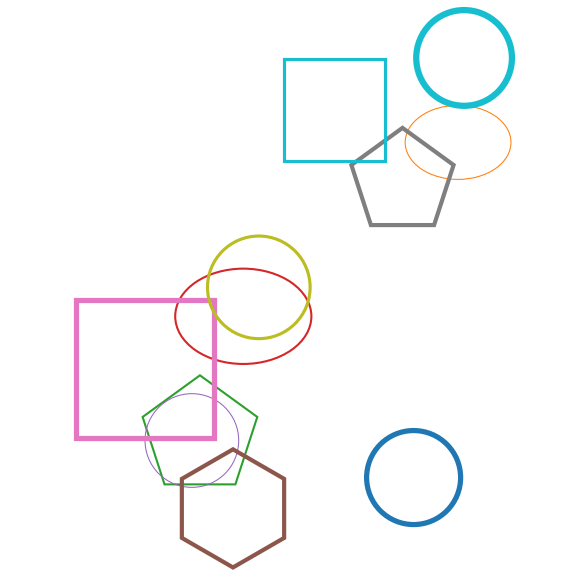[{"shape": "circle", "thickness": 2.5, "radius": 0.41, "center": [0.716, 0.172]}, {"shape": "oval", "thickness": 0.5, "radius": 0.46, "center": [0.793, 0.753]}, {"shape": "pentagon", "thickness": 1, "radius": 0.52, "center": [0.346, 0.245]}, {"shape": "oval", "thickness": 1, "radius": 0.59, "center": [0.421, 0.451]}, {"shape": "circle", "thickness": 0.5, "radius": 0.41, "center": [0.332, 0.236]}, {"shape": "hexagon", "thickness": 2, "radius": 0.51, "center": [0.403, 0.119]}, {"shape": "square", "thickness": 2.5, "radius": 0.6, "center": [0.251, 0.36]}, {"shape": "pentagon", "thickness": 2, "radius": 0.47, "center": [0.697, 0.685]}, {"shape": "circle", "thickness": 1.5, "radius": 0.44, "center": [0.448, 0.502]}, {"shape": "circle", "thickness": 3, "radius": 0.41, "center": [0.804, 0.899]}, {"shape": "square", "thickness": 1.5, "radius": 0.44, "center": [0.579, 0.808]}]